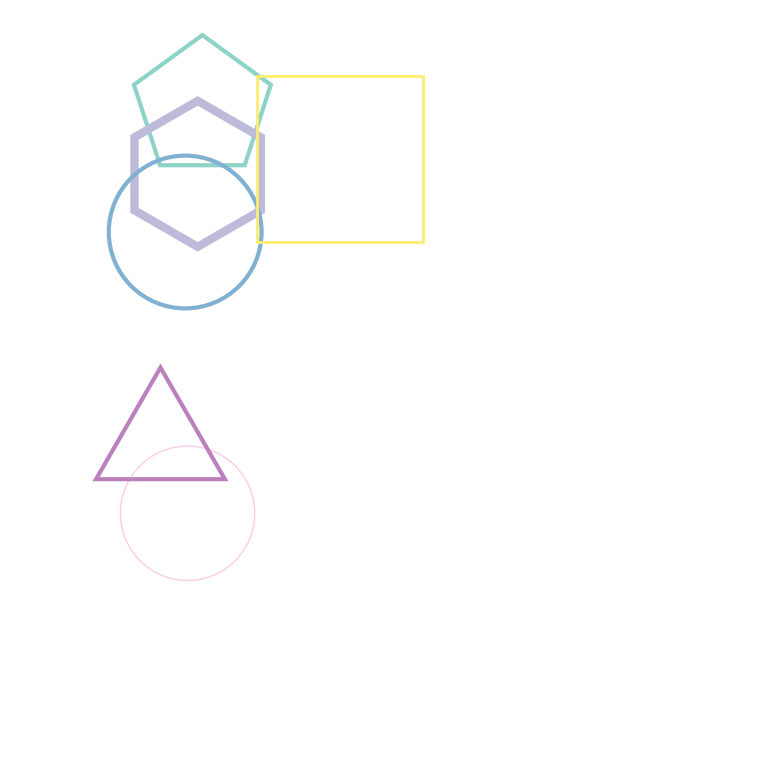[{"shape": "pentagon", "thickness": 1.5, "radius": 0.47, "center": [0.263, 0.861]}, {"shape": "hexagon", "thickness": 3, "radius": 0.47, "center": [0.257, 0.774]}, {"shape": "circle", "thickness": 1.5, "radius": 0.5, "center": [0.24, 0.699]}, {"shape": "circle", "thickness": 0.5, "radius": 0.44, "center": [0.244, 0.333]}, {"shape": "triangle", "thickness": 1.5, "radius": 0.48, "center": [0.208, 0.426]}, {"shape": "square", "thickness": 1, "radius": 0.54, "center": [0.442, 0.794]}]